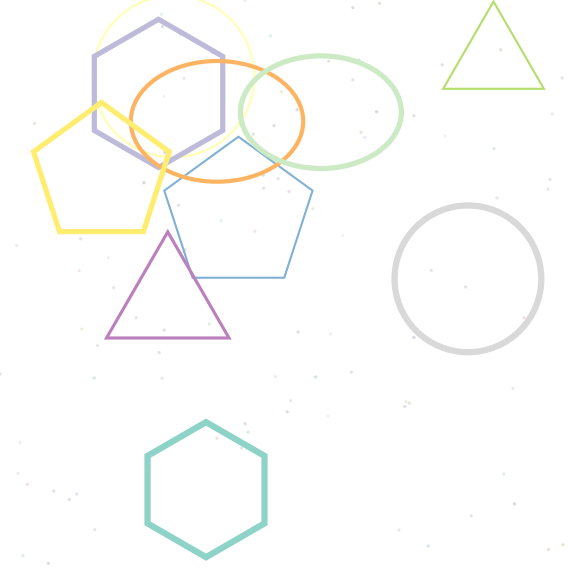[{"shape": "hexagon", "thickness": 3, "radius": 0.58, "center": [0.357, 0.151]}, {"shape": "circle", "thickness": 1, "radius": 0.7, "center": [0.3, 0.867]}, {"shape": "hexagon", "thickness": 2.5, "radius": 0.64, "center": [0.274, 0.837]}, {"shape": "pentagon", "thickness": 1, "radius": 0.67, "center": [0.413, 0.627]}, {"shape": "oval", "thickness": 2, "radius": 0.75, "center": [0.376, 0.789]}, {"shape": "triangle", "thickness": 1, "radius": 0.5, "center": [0.855, 0.896]}, {"shape": "circle", "thickness": 3, "radius": 0.64, "center": [0.81, 0.516]}, {"shape": "triangle", "thickness": 1.5, "radius": 0.61, "center": [0.29, 0.475]}, {"shape": "oval", "thickness": 2.5, "radius": 0.7, "center": [0.556, 0.805]}, {"shape": "pentagon", "thickness": 2.5, "radius": 0.62, "center": [0.176, 0.698]}]